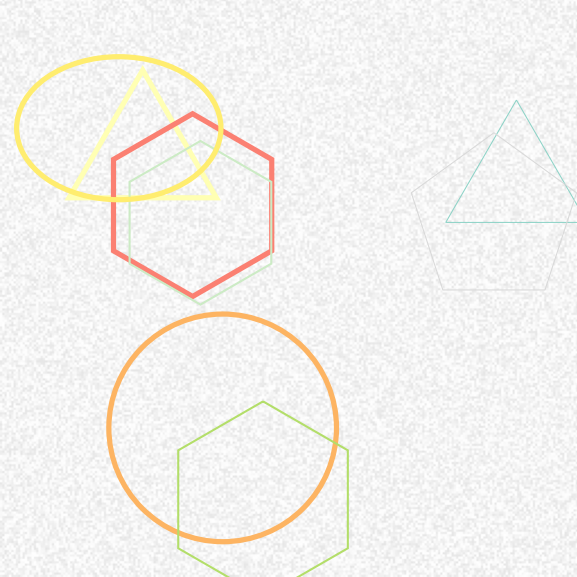[{"shape": "triangle", "thickness": 0.5, "radius": 0.71, "center": [0.894, 0.685]}, {"shape": "triangle", "thickness": 2.5, "radius": 0.74, "center": [0.247, 0.73]}, {"shape": "hexagon", "thickness": 2.5, "radius": 0.79, "center": [0.334, 0.644]}, {"shape": "circle", "thickness": 2.5, "radius": 0.99, "center": [0.386, 0.258]}, {"shape": "hexagon", "thickness": 1, "radius": 0.85, "center": [0.455, 0.135]}, {"shape": "pentagon", "thickness": 0.5, "radius": 0.75, "center": [0.855, 0.619]}, {"shape": "hexagon", "thickness": 1, "radius": 0.71, "center": [0.347, 0.613]}, {"shape": "oval", "thickness": 2.5, "radius": 0.88, "center": [0.206, 0.777]}]